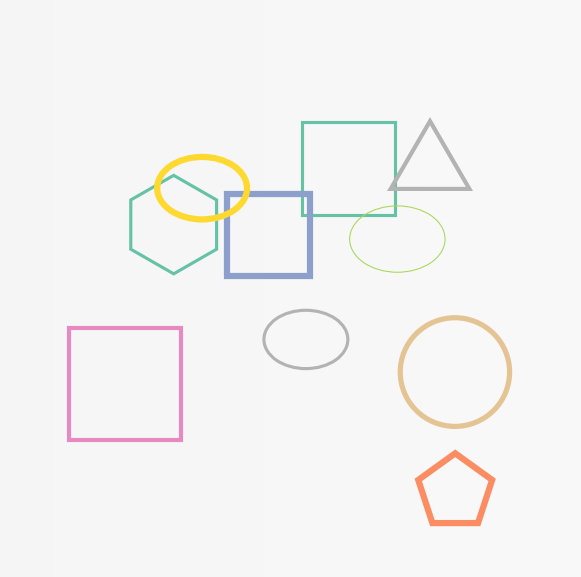[{"shape": "hexagon", "thickness": 1.5, "radius": 0.43, "center": [0.299, 0.61]}, {"shape": "square", "thickness": 1.5, "radius": 0.4, "center": [0.6, 0.707]}, {"shape": "pentagon", "thickness": 3, "radius": 0.33, "center": [0.783, 0.147]}, {"shape": "square", "thickness": 3, "radius": 0.36, "center": [0.462, 0.591]}, {"shape": "square", "thickness": 2, "radius": 0.48, "center": [0.215, 0.334]}, {"shape": "oval", "thickness": 0.5, "radius": 0.41, "center": [0.684, 0.585]}, {"shape": "oval", "thickness": 3, "radius": 0.39, "center": [0.348, 0.673]}, {"shape": "circle", "thickness": 2.5, "radius": 0.47, "center": [0.783, 0.355]}, {"shape": "oval", "thickness": 1.5, "radius": 0.36, "center": [0.526, 0.411]}, {"shape": "triangle", "thickness": 2, "radius": 0.39, "center": [0.74, 0.711]}]